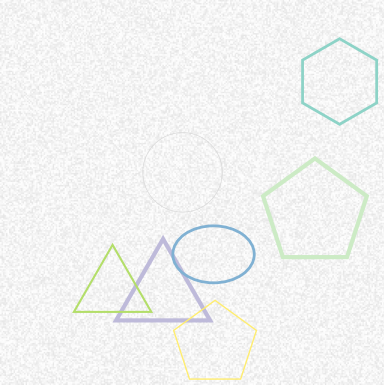[{"shape": "hexagon", "thickness": 2, "radius": 0.56, "center": [0.882, 0.788]}, {"shape": "triangle", "thickness": 3, "radius": 0.7, "center": [0.424, 0.238]}, {"shape": "oval", "thickness": 2, "radius": 0.53, "center": [0.555, 0.339]}, {"shape": "triangle", "thickness": 1.5, "radius": 0.58, "center": [0.292, 0.248]}, {"shape": "circle", "thickness": 0.5, "radius": 0.52, "center": [0.474, 0.552]}, {"shape": "pentagon", "thickness": 3, "radius": 0.71, "center": [0.818, 0.447]}, {"shape": "pentagon", "thickness": 1, "radius": 0.57, "center": [0.559, 0.107]}]